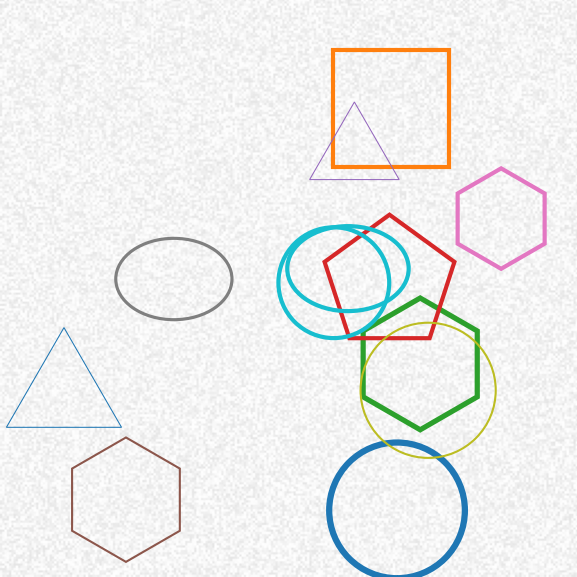[{"shape": "triangle", "thickness": 0.5, "radius": 0.58, "center": [0.111, 0.317]}, {"shape": "circle", "thickness": 3, "radius": 0.59, "center": [0.688, 0.115]}, {"shape": "square", "thickness": 2, "radius": 0.51, "center": [0.677, 0.811]}, {"shape": "hexagon", "thickness": 2.5, "radius": 0.57, "center": [0.728, 0.369]}, {"shape": "pentagon", "thickness": 2, "radius": 0.59, "center": [0.674, 0.509]}, {"shape": "triangle", "thickness": 0.5, "radius": 0.45, "center": [0.614, 0.733]}, {"shape": "hexagon", "thickness": 1, "radius": 0.54, "center": [0.218, 0.134]}, {"shape": "hexagon", "thickness": 2, "radius": 0.43, "center": [0.868, 0.621]}, {"shape": "oval", "thickness": 1.5, "radius": 0.5, "center": [0.301, 0.516]}, {"shape": "circle", "thickness": 1, "radius": 0.59, "center": [0.741, 0.323]}, {"shape": "oval", "thickness": 2, "radius": 0.53, "center": [0.603, 0.534]}, {"shape": "circle", "thickness": 2, "radius": 0.48, "center": [0.578, 0.51]}]